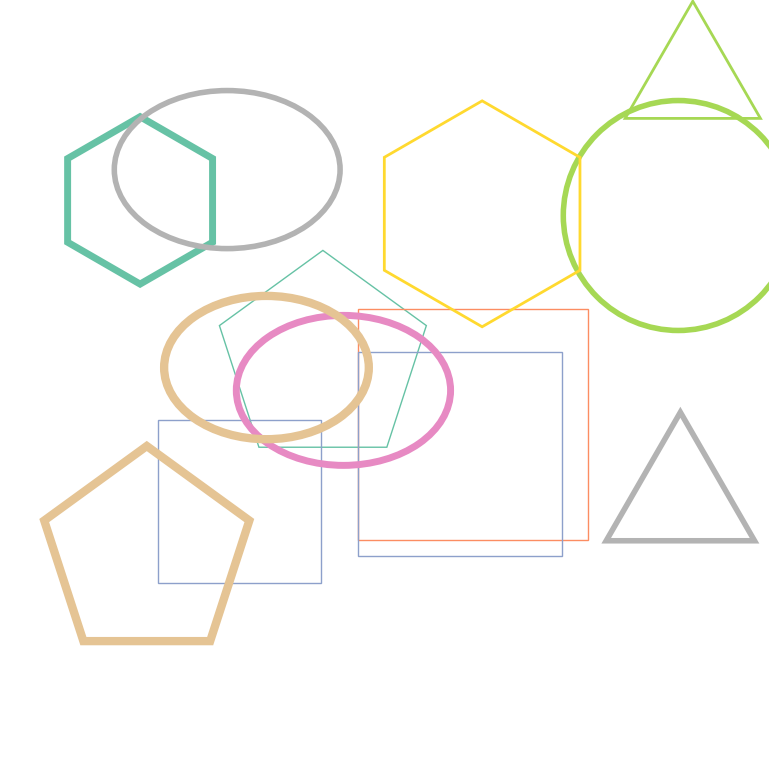[{"shape": "pentagon", "thickness": 0.5, "radius": 0.71, "center": [0.419, 0.533]}, {"shape": "hexagon", "thickness": 2.5, "radius": 0.54, "center": [0.182, 0.74]}, {"shape": "square", "thickness": 0.5, "radius": 0.75, "center": [0.614, 0.448]}, {"shape": "square", "thickness": 0.5, "radius": 0.53, "center": [0.311, 0.349]}, {"shape": "square", "thickness": 0.5, "radius": 0.66, "center": [0.597, 0.41]}, {"shape": "oval", "thickness": 2.5, "radius": 0.7, "center": [0.446, 0.493]}, {"shape": "triangle", "thickness": 1, "radius": 0.51, "center": [0.9, 0.897]}, {"shape": "circle", "thickness": 2, "radius": 0.75, "center": [0.881, 0.72]}, {"shape": "hexagon", "thickness": 1, "radius": 0.73, "center": [0.626, 0.722]}, {"shape": "oval", "thickness": 3, "radius": 0.66, "center": [0.346, 0.523]}, {"shape": "pentagon", "thickness": 3, "radius": 0.7, "center": [0.191, 0.281]}, {"shape": "triangle", "thickness": 2, "radius": 0.56, "center": [0.884, 0.353]}, {"shape": "oval", "thickness": 2, "radius": 0.73, "center": [0.295, 0.78]}]